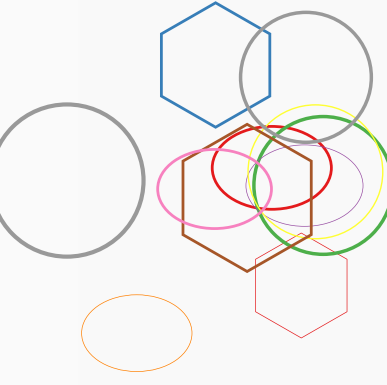[{"shape": "oval", "thickness": 2, "radius": 0.77, "center": [0.701, 0.564]}, {"shape": "hexagon", "thickness": 0.5, "radius": 0.68, "center": [0.778, 0.258]}, {"shape": "hexagon", "thickness": 2, "radius": 0.81, "center": [0.556, 0.831]}, {"shape": "circle", "thickness": 2.5, "radius": 0.89, "center": [0.834, 0.518]}, {"shape": "oval", "thickness": 0.5, "radius": 0.76, "center": [0.786, 0.518]}, {"shape": "oval", "thickness": 0.5, "radius": 0.71, "center": [0.353, 0.135]}, {"shape": "circle", "thickness": 1, "radius": 0.87, "center": [0.814, 0.554]}, {"shape": "hexagon", "thickness": 2, "radius": 0.96, "center": [0.638, 0.486]}, {"shape": "oval", "thickness": 2, "radius": 0.73, "center": [0.554, 0.509]}, {"shape": "circle", "thickness": 2.5, "radius": 0.84, "center": [0.79, 0.799]}, {"shape": "circle", "thickness": 3, "radius": 0.99, "center": [0.173, 0.531]}]